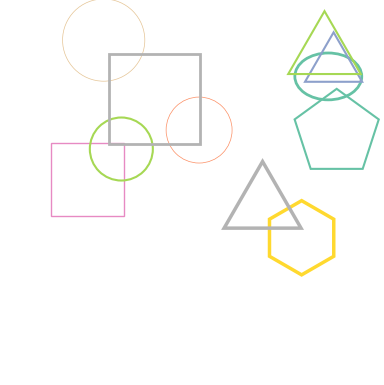[{"shape": "oval", "thickness": 2, "radius": 0.43, "center": [0.853, 0.802]}, {"shape": "pentagon", "thickness": 1.5, "radius": 0.57, "center": [0.875, 0.654]}, {"shape": "circle", "thickness": 0.5, "radius": 0.43, "center": [0.517, 0.662]}, {"shape": "triangle", "thickness": 1.5, "radius": 0.43, "center": [0.866, 0.83]}, {"shape": "square", "thickness": 1, "radius": 0.48, "center": [0.227, 0.534]}, {"shape": "circle", "thickness": 1.5, "radius": 0.41, "center": [0.315, 0.613]}, {"shape": "triangle", "thickness": 1.5, "radius": 0.54, "center": [0.843, 0.862]}, {"shape": "hexagon", "thickness": 2.5, "radius": 0.48, "center": [0.783, 0.382]}, {"shape": "circle", "thickness": 0.5, "radius": 0.53, "center": [0.269, 0.896]}, {"shape": "triangle", "thickness": 2.5, "radius": 0.58, "center": [0.682, 0.465]}, {"shape": "square", "thickness": 2, "radius": 0.59, "center": [0.402, 0.743]}]